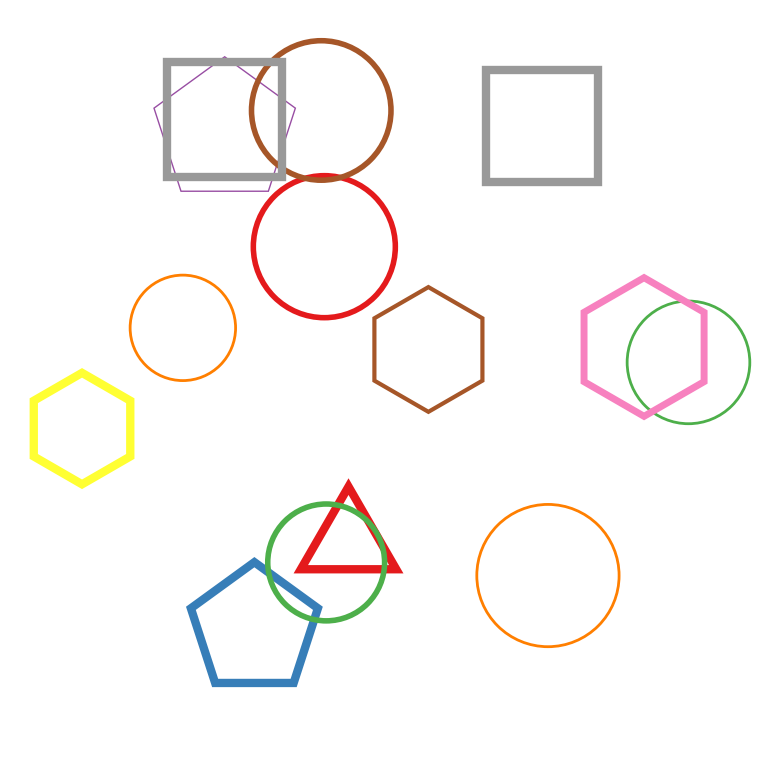[{"shape": "triangle", "thickness": 3, "radius": 0.36, "center": [0.453, 0.296]}, {"shape": "circle", "thickness": 2, "radius": 0.46, "center": [0.421, 0.68]}, {"shape": "pentagon", "thickness": 3, "radius": 0.43, "center": [0.33, 0.183]}, {"shape": "circle", "thickness": 2, "radius": 0.38, "center": [0.424, 0.27]}, {"shape": "circle", "thickness": 1, "radius": 0.4, "center": [0.894, 0.529]}, {"shape": "pentagon", "thickness": 0.5, "radius": 0.48, "center": [0.292, 0.83]}, {"shape": "circle", "thickness": 1, "radius": 0.34, "center": [0.237, 0.574]}, {"shape": "circle", "thickness": 1, "radius": 0.46, "center": [0.712, 0.253]}, {"shape": "hexagon", "thickness": 3, "radius": 0.36, "center": [0.107, 0.443]}, {"shape": "circle", "thickness": 2, "radius": 0.45, "center": [0.417, 0.857]}, {"shape": "hexagon", "thickness": 1.5, "radius": 0.4, "center": [0.556, 0.546]}, {"shape": "hexagon", "thickness": 2.5, "radius": 0.45, "center": [0.836, 0.549]}, {"shape": "square", "thickness": 3, "radius": 0.36, "center": [0.704, 0.836]}, {"shape": "square", "thickness": 3, "radius": 0.37, "center": [0.291, 0.845]}]